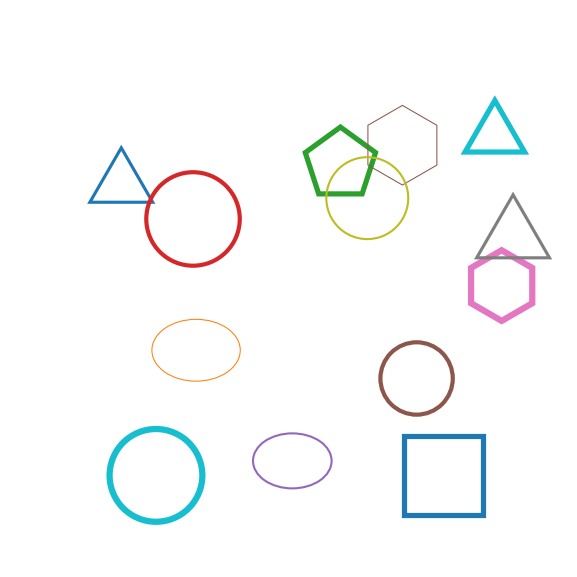[{"shape": "triangle", "thickness": 1.5, "radius": 0.31, "center": [0.21, 0.68]}, {"shape": "square", "thickness": 2.5, "radius": 0.34, "center": [0.768, 0.176]}, {"shape": "oval", "thickness": 0.5, "radius": 0.38, "center": [0.34, 0.393]}, {"shape": "pentagon", "thickness": 2.5, "radius": 0.32, "center": [0.589, 0.715]}, {"shape": "circle", "thickness": 2, "radius": 0.4, "center": [0.334, 0.62]}, {"shape": "oval", "thickness": 1, "radius": 0.34, "center": [0.506, 0.201]}, {"shape": "circle", "thickness": 2, "radius": 0.31, "center": [0.721, 0.344]}, {"shape": "hexagon", "thickness": 0.5, "radius": 0.34, "center": [0.697, 0.748]}, {"shape": "hexagon", "thickness": 3, "radius": 0.31, "center": [0.869, 0.505]}, {"shape": "triangle", "thickness": 1.5, "radius": 0.36, "center": [0.888, 0.589]}, {"shape": "circle", "thickness": 1, "radius": 0.35, "center": [0.636, 0.656]}, {"shape": "circle", "thickness": 3, "radius": 0.4, "center": [0.27, 0.176]}, {"shape": "triangle", "thickness": 2.5, "radius": 0.3, "center": [0.857, 0.766]}]